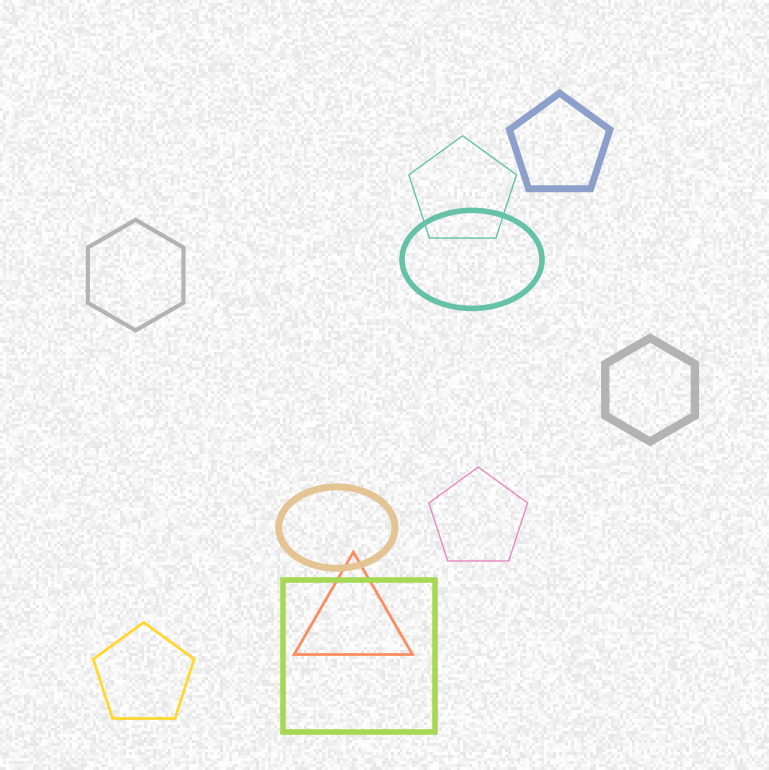[{"shape": "pentagon", "thickness": 0.5, "radius": 0.37, "center": [0.601, 0.75]}, {"shape": "oval", "thickness": 2, "radius": 0.45, "center": [0.613, 0.663]}, {"shape": "triangle", "thickness": 1, "radius": 0.44, "center": [0.459, 0.194]}, {"shape": "pentagon", "thickness": 2.5, "radius": 0.34, "center": [0.727, 0.81]}, {"shape": "pentagon", "thickness": 0.5, "radius": 0.34, "center": [0.621, 0.326]}, {"shape": "square", "thickness": 2, "radius": 0.49, "center": [0.467, 0.147]}, {"shape": "pentagon", "thickness": 1, "radius": 0.34, "center": [0.187, 0.123]}, {"shape": "oval", "thickness": 2.5, "radius": 0.38, "center": [0.437, 0.315]}, {"shape": "hexagon", "thickness": 1.5, "radius": 0.36, "center": [0.176, 0.643]}, {"shape": "hexagon", "thickness": 3, "radius": 0.34, "center": [0.844, 0.494]}]